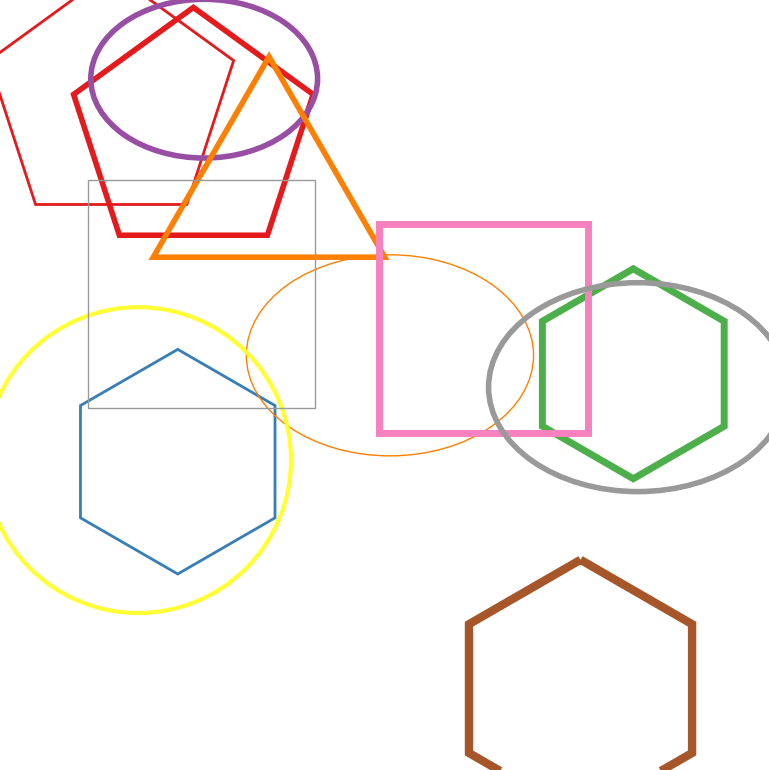[{"shape": "pentagon", "thickness": 1, "radius": 0.84, "center": [0.144, 0.87]}, {"shape": "pentagon", "thickness": 2, "radius": 0.82, "center": [0.251, 0.827]}, {"shape": "hexagon", "thickness": 1, "radius": 0.73, "center": [0.231, 0.4]}, {"shape": "hexagon", "thickness": 2.5, "radius": 0.68, "center": [0.822, 0.515]}, {"shape": "oval", "thickness": 2, "radius": 0.74, "center": [0.265, 0.898]}, {"shape": "triangle", "thickness": 2, "radius": 0.87, "center": [0.349, 0.753]}, {"shape": "oval", "thickness": 0.5, "radius": 0.93, "center": [0.506, 0.539]}, {"shape": "circle", "thickness": 1.5, "radius": 0.99, "center": [0.179, 0.402]}, {"shape": "hexagon", "thickness": 3, "radius": 0.84, "center": [0.754, 0.106]}, {"shape": "square", "thickness": 2.5, "radius": 0.68, "center": [0.628, 0.573]}, {"shape": "oval", "thickness": 2, "radius": 0.97, "center": [0.828, 0.497]}, {"shape": "square", "thickness": 0.5, "radius": 0.74, "center": [0.262, 0.618]}]